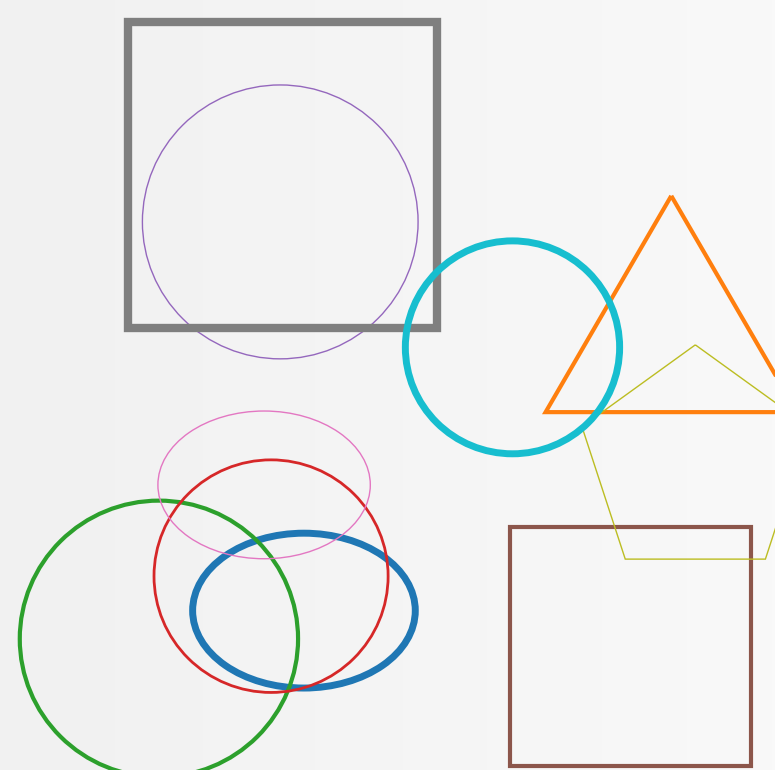[{"shape": "oval", "thickness": 2.5, "radius": 0.72, "center": [0.392, 0.207]}, {"shape": "triangle", "thickness": 1.5, "radius": 0.94, "center": [0.866, 0.558]}, {"shape": "circle", "thickness": 1.5, "radius": 0.9, "center": [0.205, 0.17]}, {"shape": "circle", "thickness": 1, "radius": 0.76, "center": [0.35, 0.252]}, {"shape": "circle", "thickness": 0.5, "radius": 0.89, "center": [0.362, 0.712]}, {"shape": "square", "thickness": 1.5, "radius": 0.78, "center": [0.814, 0.16]}, {"shape": "oval", "thickness": 0.5, "radius": 0.69, "center": [0.341, 0.37]}, {"shape": "square", "thickness": 3, "radius": 0.99, "center": [0.365, 0.773]}, {"shape": "pentagon", "thickness": 0.5, "radius": 0.77, "center": [0.897, 0.398]}, {"shape": "circle", "thickness": 2.5, "radius": 0.69, "center": [0.661, 0.549]}]